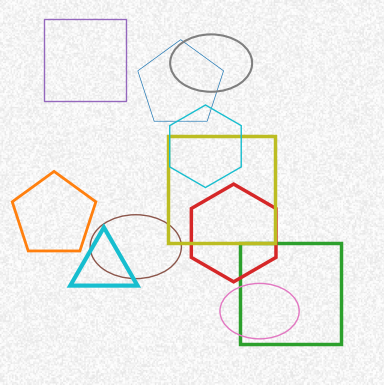[{"shape": "pentagon", "thickness": 0.5, "radius": 0.59, "center": [0.469, 0.78]}, {"shape": "pentagon", "thickness": 2, "radius": 0.57, "center": [0.14, 0.441]}, {"shape": "square", "thickness": 2.5, "radius": 0.66, "center": [0.754, 0.237]}, {"shape": "hexagon", "thickness": 2.5, "radius": 0.63, "center": [0.607, 0.395]}, {"shape": "square", "thickness": 1, "radius": 0.53, "center": [0.221, 0.845]}, {"shape": "oval", "thickness": 1, "radius": 0.59, "center": [0.353, 0.359]}, {"shape": "oval", "thickness": 1, "radius": 0.51, "center": [0.674, 0.192]}, {"shape": "oval", "thickness": 1.5, "radius": 0.53, "center": [0.548, 0.836]}, {"shape": "square", "thickness": 2.5, "radius": 0.69, "center": [0.575, 0.507]}, {"shape": "hexagon", "thickness": 1, "radius": 0.54, "center": [0.534, 0.62]}, {"shape": "triangle", "thickness": 3, "radius": 0.5, "center": [0.27, 0.309]}]